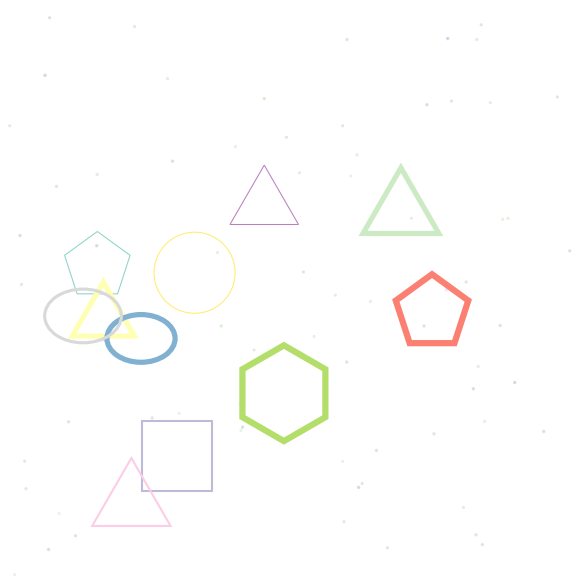[{"shape": "pentagon", "thickness": 0.5, "radius": 0.3, "center": [0.169, 0.539]}, {"shape": "triangle", "thickness": 2.5, "radius": 0.31, "center": [0.179, 0.448]}, {"shape": "square", "thickness": 1, "radius": 0.3, "center": [0.307, 0.209]}, {"shape": "pentagon", "thickness": 3, "radius": 0.33, "center": [0.748, 0.458]}, {"shape": "oval", "thickness": 2.5, "radius": 0.3, "center": [0.244, 0.413]}, {"shape": "hexagon", "thickness": 3, "radius": 0.41, "center": [0.492, 0.318]}, {"shape": "triangle", "thickness": 1, "radius": 0.39, "center": [0.227, 0.128]}, {"shape": "oval", "thickness": 1.5, "radius": 0.33, "center": [0.144, 0.452]}, {"shape": "triangle", "thickness": 0.5, "radius": 0.34, "center": [0.458, 0.645]}, {"shape": "triangle", "thickness": 2.5, "radius": 0.38, "center": [0.694, 0.633]}, {"shape": "circle", "thickness": 0.5, "radius": 0.35, "center": [0.337, 0.527]}]